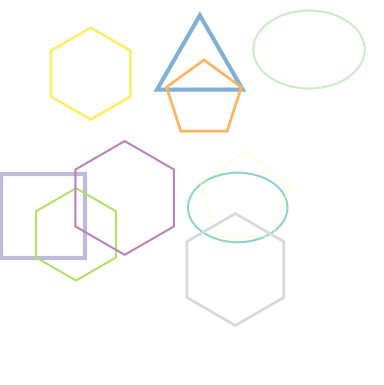[{"shape": "oval", "thickness": 1.5, "radius": 0.65, "center": [0.617, 0.461]}, {"shape": "pentagon", "thickness": 0.5, "radius": 0.61, "center": [0.636, 0.485]}, {"shape": "square", "thickness": 3, "radius": 0.54, "center": [0.112, 0.438]}, {"shape": "triangle", "thickness": 3, "radius": 0.64, "center": [0.519, 0.832]}, {"shape": "pentagon", "thickness": 2, "radius": 0.51, "center": [0.53, 0.742]}, {"shape": "hexagon", "thickness": 1.5, "radius": 0.6, "center": [0.197, 0.391]}, {"shape": "hexagon", "thickness": 2, "radius": 0.73, "center": [0.611, 0.3]}, {"shape": "hexagon", "thickness": 1.5, "radius": 0.74, "center": [0.324, 0.486]}, {"shape": "oval", "thickness": 1.5, "radius": 0.72, "center": [0.803, 0.871]}, {"shape": "hexagon", "thickness": 2, "radius": 0.6, "center": [0.236, 0.809]}]